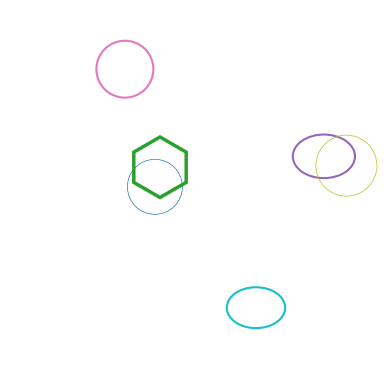[{"shape": "circle", "thickness": 0.5, "radius": 0.36, "center": [0.402, 0.515]}, {"shape": "hexagon", "thickness": 2.5, "radius": 0.39, "center": [0.416, 0.566]}, {"shape": "oval", "thickness": 1.5, "radius": 0.4, "center": [0.841, 0.594]}, {"shape": "circle", "thickness": 1.5, "radius": 0.37, "center": [0.324, 0.82]}, {"shape": "circle", "thickness": 0.5, "radius": 0.4, "center": [0.9, 0.57]}, {"shape": "oval", "thickness": 1.5, "radius": 0.38, "center": [0.665, 0.201]}]